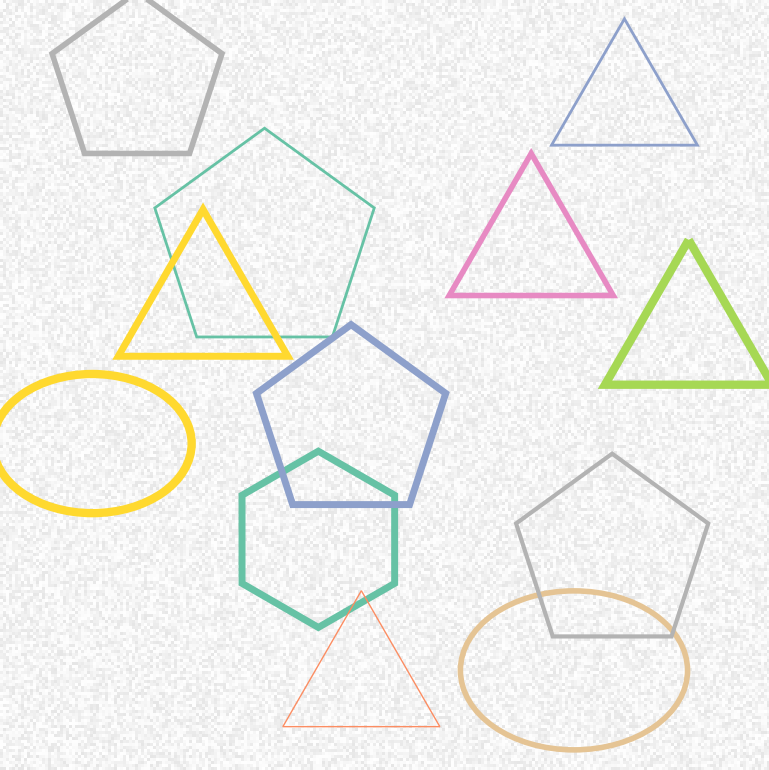[{"shape": "hexagon", "thickness": 2.5, "radius": 0.57, "center": [0.413, 0.3]}, {"shape": "pentagon", "thickness": 1, "radius": 0.75, "center": [0.344, 0.684]}, {"shape": "triangle", "thickness": 0.5, "radius": 0.59, "center": [0.469, 0.115]}, {"shape": "triangle", "thickness": 1, "radius": 0.55, "center": [0.811, 0.866]}, {"shape": "pentagon", "thickness": 2.5, "radius": 0.65, "center": [0.456, 0.449]}, {"shape": "triangle", "thickness": 2, "radius": 0.61, "center": [0.69, 0.678]}, {"shape": "triangle", "thickness": 3, "radius": 0.63, "center": [0.894, 0.563]}, {"shape": "triangle", "thickness": 2.5, "radius": 0.64, "center": [0.264, 0.601]}, {"shape": "oval", "thickness": 3, "radius": 0.65, "center": [0.12, 0.424]}, {"shape": "oval", "thickness": 2, "radius": 0.74, "center": [0.745, 0.129]}, {"shape": "pentagon", "thickness": 2, "radius": 0.58, "center": [0.178, 0.895]}, {"shape": "pentagon", "thickness": 1.5, "radius": 0.66, "center": [0.795, 0.28]}]